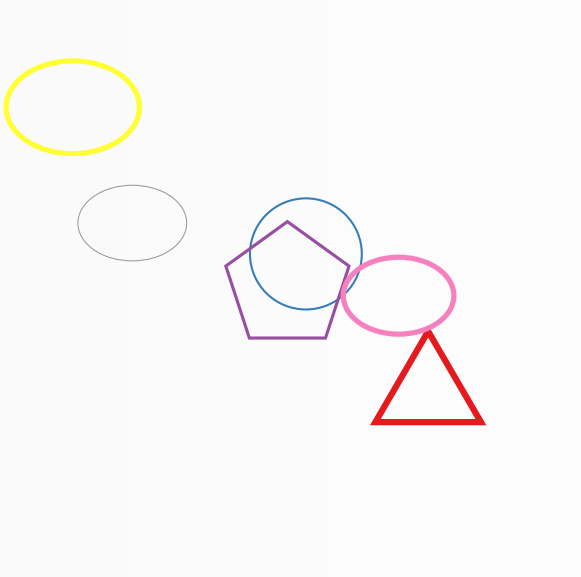[{"shape": "triangle", "thickness": 3, "radius": 0.52, "center": [0.737, 0.321]}, {"shape": "circle", "thickness": 1, "radius": 0.48, "center": [0.526, 0.559]}, {"shape": "pentagon", "thickness": 1.5, "radius": 0.56, "center": [0.494, 0.504]}, {"shape": "oval", "thickness": 2.5, "radius": 0.57, "center": [0.125, 0.813]}, {"shape": "oval", "thickness": 2.5, "radius": 0.48, "center": [0.686, 0.487]}, {"shape": "oval", "thickness": 0.5, "radius": 0.47, "center": [0.228, 0.613]}]